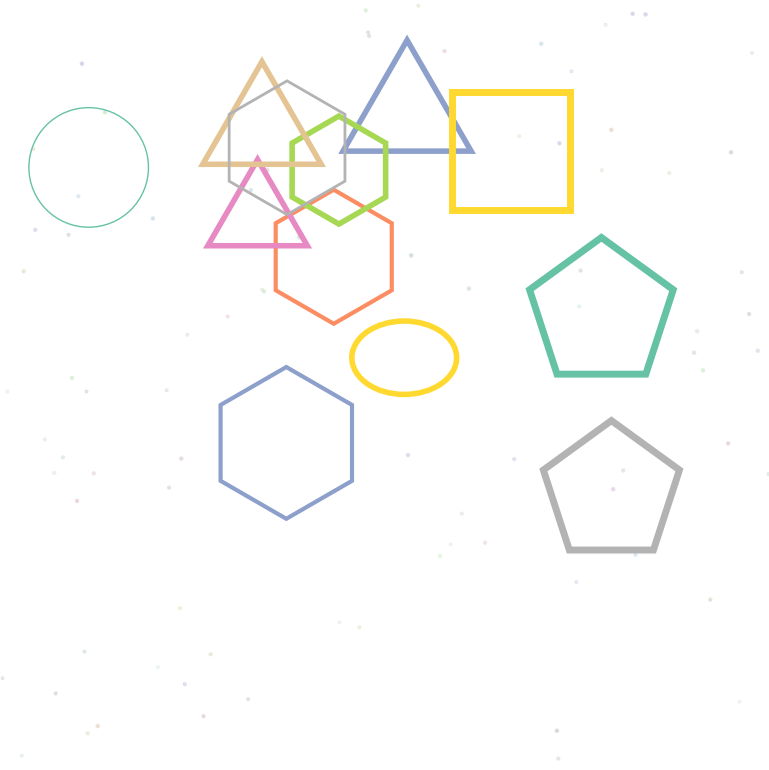[{"shape": "circle", "thickness": 0.5, "radius": 0.39, "center": [0.115, 0.783]}, {"shape": "pentagon", "thickness": 2.5, "radius": 0.49, "center": [0.781, 0.593]}, {"shape": "hexagon", "thickness": 1.5, "radius": 0.44, "center": [0.433, 0.667]}, {"shape": "hexagon", "thickness": 1.5, "radius": 0.49, "center": [0.372, 0.425]}, {"shape": "triangle", "thickness": 2, "radius": 0.48, "center": [0.529, 0.852]}, {"shape": "triangle", "thickness": 2, "radius": 0.37, "center": [0.335, 0.718]}, {"shape": "hexagon", "thickness": 2, "radius": 0.35, "center": [0.44, 0.779]}, {"shape": "square", "thickness": 2.5, "radius": 0.38, "center": [0.664, 0.804]}, {"shape": "oval", "thickness": 2, "radius": 0.34, "center": [0.525, 0.535]}, {"shape": "triangle", "thickness": 2, "radius": 0.44, "center": [0.34, 0.831]}, {"shape": "hexagon", "thickness": 1, "radius": 0.43, "center": [0.373, 0.808]}, {"shape": "pentagon", "thickness": 2.5, "radius": 0.46, "center": [0.794, 0.361]}]